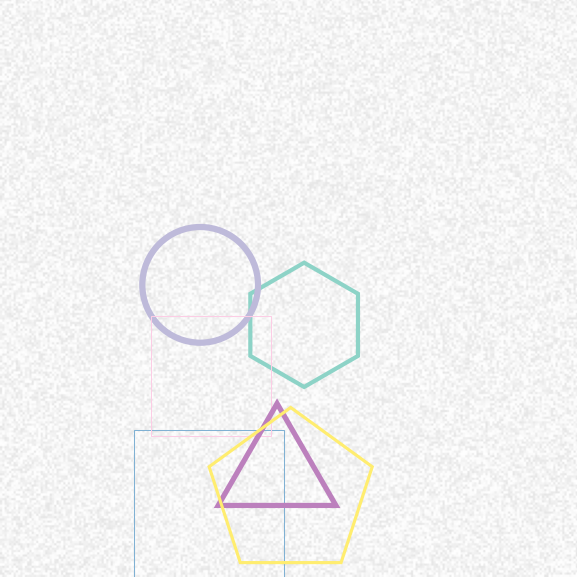[{"shape": "hexagon", "thickness": 2, "radius": 0.54, "center": [0.527, 0.437]}, {"shape": "circle", "thickness": 3, "radius": 0.5, "center": [0.347, 0.506]}, {"shape": "square", "thickness": 0.5, "radius": 0.65, "center": [0.361, 0.125]}, {"shape": "square", "thickness": 0.5, "radius": 0.52, "center": [0.365, 0.348]}, {"shape": "triangle", "thickness": 2.5, "radius": 0.59, "center": [0.48, 0.183]}, {"shape": "pentagon", "thickness": 1.5, "radius": 0.74, "center": [0.503, 0.145]}]